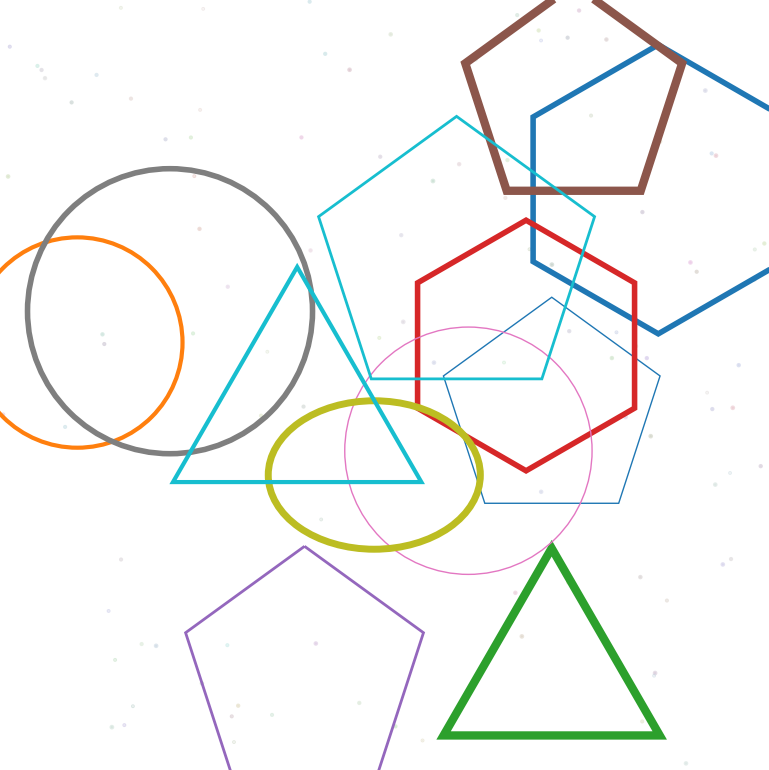[{"shape": "pentagon", "thickness": 0.5, "radius": 0.74, "center": [0.717, 0.466]}, {"shape": "hexagon", "thickness": 2, "radius": 0.94, "center": [0.855, 0.754]}, {"shape": "circle", "thickness": 1.5, "radius": 0.68, "center": [0.1, 0.555]}, {"shape": "triangle", "thickness": 3, "radius": 0.81, "center": [0.716, 0.126]}, {"shape": "hexagon", "thickness": 2, "radius": 0.81, "center": [0.683, 0.551]}, {"shape": "pentagon", "thickness": 1, "radius": 0.81, "center": [0.395, 0.128]}, {"shape": "pentagon", "thickness": 3, "radius": 0.74, "center": [0.745, 0.872]}, {"shape": "circle", "thickness": 0.5, "radius": 0.8, "center": [0.608, 0.415]}, {"shape": "circle", "thickness": 2, "radius": 0.93, "center": [0.221, 0.596]}, {"shape": "oval", "thickness": 2.5, "radius": 0.69, "center": [0.486, 0.383]}, {"shape": "pentagon", "thickness": 1, "radius": 0.94, "center": [0.593, 0.66]}, {"shape": "triangle", "thickness": 1.5, "radius": 0.93, "center": [0.386, 0.467]}]